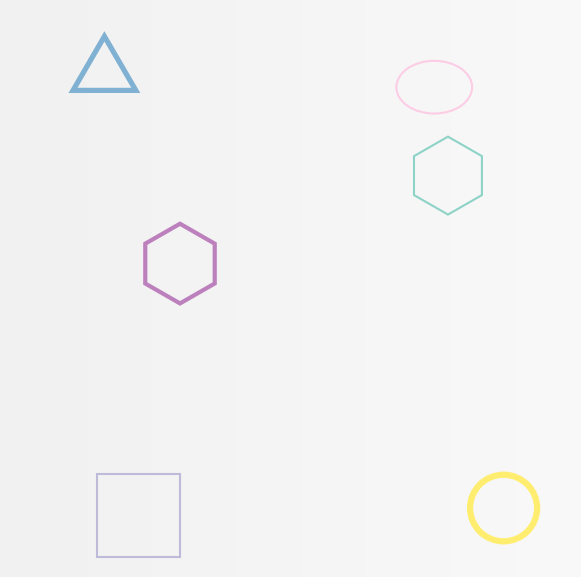[{"shape": "hexagon", "thickness": 1, "radius": 0.34, "center": [0.771, 0.695]}, {"shape": "square", "thickness": 1, "radius": 0.36, "center": [0.239, 0.107]}, {"shape": "triangle", "thickness": 2.5, "radius": 0.31, "center": [0.18, 0.874]}, {"shape": "oval", "thickness": 1, "radius": 0.33, "center": [0.747, 0.848]}, {"shape": "hexagon", "thickness": 2, "radius": 0.34, "center": [0.31, 0.543]}, {"shape": "circle", "thickness": 3, "radius": 0.29, "center": [0.866, 0.119]}]